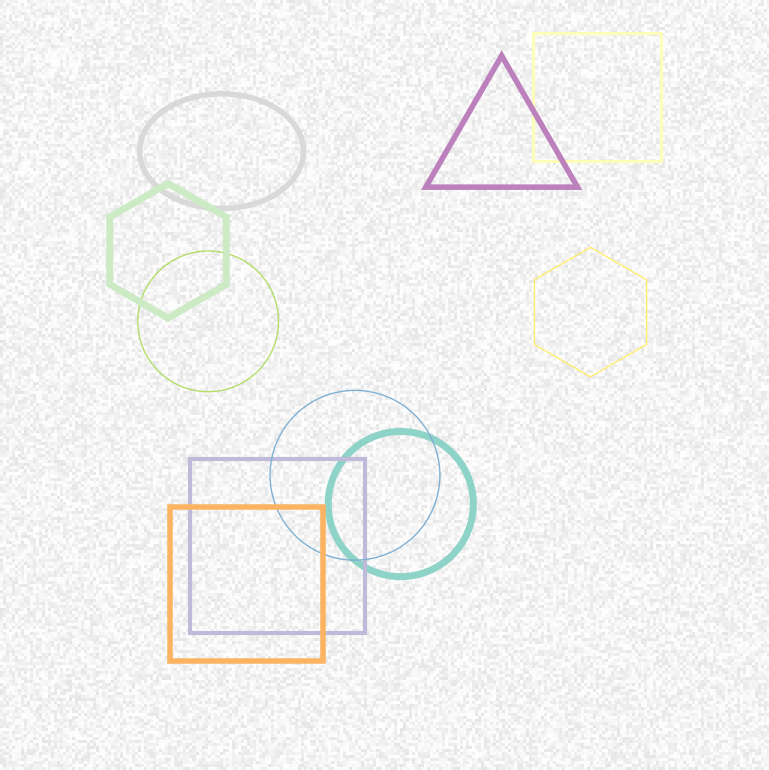[{"shape": "circle", "thickness": 2.5, "radius": 0.47, "center": [0.52, 0.345]}, {"shape": "square", "thickness": 1, "radius": 0.42, "center": [0.775, 0.875]}, {"shape": "square", "thickness": 1.5, "radius": 0.57, "center": [0.361, 0.291]}, {"shape": "circle", "thickness": 0.5, "radius": 0.55, "center": [0.461, 0.383]}, {"shape": "square", "thickness": 2, "radius": 0.5, "center": [0.32, 0.242]}, {"shape": "circle", "thickness": 0.5, "radius": 0.46, "center": [0.27, 0.583]}, {"shape": "oval", "thickness": 2, "radius": 0.53, "center": [0.288, 0.804]}, {"shape": "triangle", "thickness": 2, "radius": 0.57, "center": [0.651, 0.814]}, {"shape": "hexagon", "thickness": 2.5, "radius": 0.44, "center": [0.218, 0.674]}, {"shape": "hexagon", "thickness": 0.5, "radius": 0.42, "center": [0.767, 0.595]}]